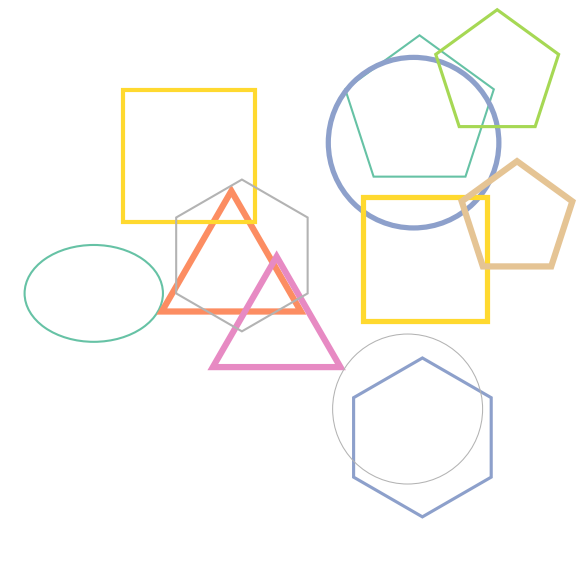[{"shape": "oval", "thickness": 1, "radius": 0.6, "center": [0.162, 0.491]}, {"shape": "pentagon", "thickness": 1, "radius": 0.68, "center": [0.726, 0.803]}, {"shape": "triangle", "thickness": 3, "radius": 0.7, "center": [0.401, 0.529]}, {"shape": "hexagon", "thickness": 1.5, "radius": 0.69, "center": [0.731, 0.242]}, {"shape": "circle", "thickness": 2.5, "radius": 0.74, "center": [0.716, 0.752]}, {"shape": "triangle", "thickness": 3, "radius": 0.64, "center": [0.479, 0.427]}, {"shape": "pentagon", "thickness": 1.5, "radius": 0.56, "center": [0.861, 0.87]}, {"shape": "square", "thickness": 2.5, "radius": 0.54, "center": [0.735, 0.551]}, {"shape": "square", "thickness": 2, "radius": 0.57, "center": [0.328, 0.729]}, {"shape": "pentagon", "thickness": 3, "radius": 0.5, "center": [0.895, 0.619]}, {"shape": "circle", "thickness": 0.5, "radius": 0.65, "center": [0.706, 0.291]}, {"shape": "hexagon", "thickness": 1, "radius": 0.66, "center": [0.419, 0.557]}]